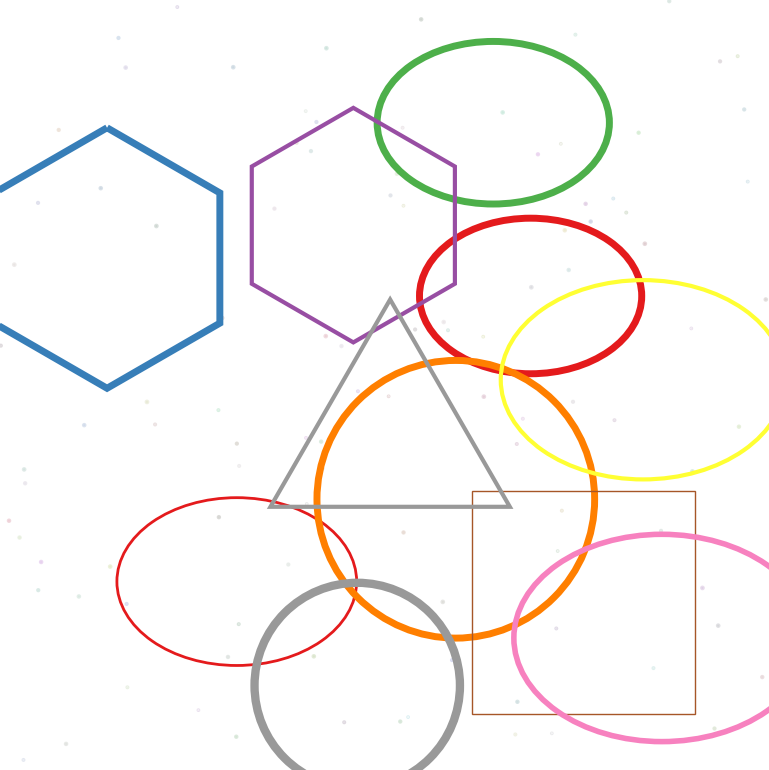[{"shape": "oval", "thickness": 2.5, "radius": 0.72, "center": [0.689, 0.616]}, {"shape": "oval", "thickness": 1, "radius": 0.78, "center": [0.307, 0.245]}, {"shape": "hexagon", "thickness": 2.5, "radius": 0.85, "center": [0.139, 0.665]}, {"shape": "oval", "thickness": 2.5, "radius": 0.75, "center": [0.641, 0.841]}, {"shape": "hexagon", "thickness": 1.5, "radius": 0.76, "center": [0.459, 0.708]}, {"shape": "circle", "thickness": 2.5, "radius": 0.9, "center": [0.592, 0.352]}, {"shape": "oval", "thickness": 1.5, "radius": 0.92, "center": [0.835, 0.507]}, {"shape": "square", "thickness": 0.5, "radius": 0.72, "center": [0.758, 0.217]}, {"shape": "oval", "thickness": 2, "radius": 0.96, "center": [0.86, 0.171]}, {"shape": "triangle", "thickness": 1.5, "radius": 0.9, "center": [0.507, 0.432]}, {"shape": "circle", "thickness": 3, "radius": 0.67, "center": [0.464, 0.11]}]